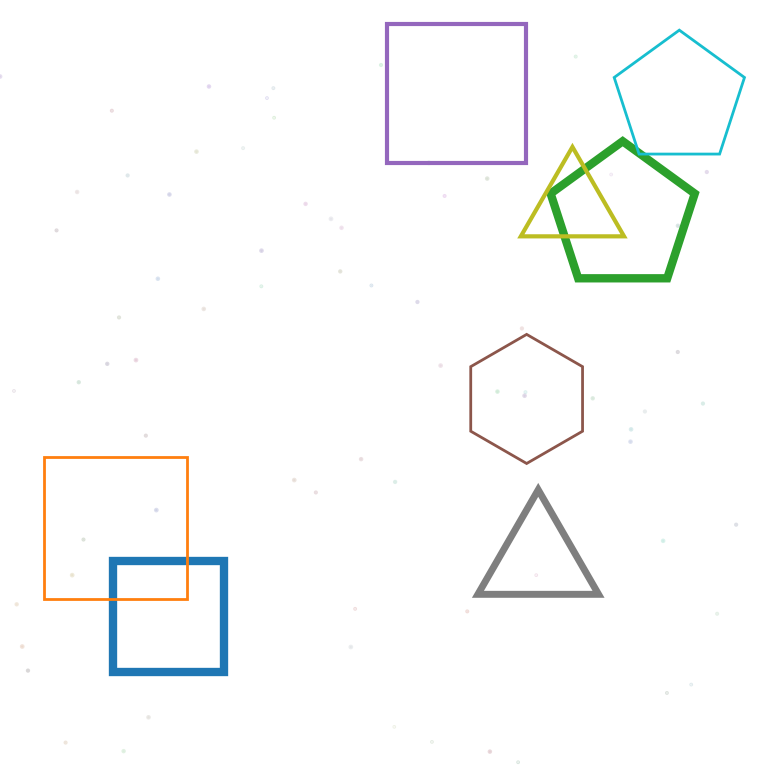[{"shape": "square", "thickness": 3, "radius": 0.36, "center": [0.219, 0.199]}, {"shape": "square", "thickness": 1, "radius": 0.46, "center": [0.15, 0.314]}, {"shape": "pentagon", "thickness": 3, "radius": 0.49, "center": [0.809, 0.718]}, {"shape": "square", "thickness": 1.5, "radius": 0.45, "center": [0.592, 0.879]}, {"shape": "hexagon", "thickness": 1, "radius": 0.42, "center": [0.684, 0.482]}, {"shape": "triangle", "thickness": 2.5, "radius": 0.45, "center": [0.699, 0.273]}, {"shape": "triangle", "thickness": 1.5, "radius": 0.39, "center": [0.743, 0.732]}, {"shape": "pentagon", "thickness": 1, "radius": 0.44, "center": [0.882, 0.872]}]